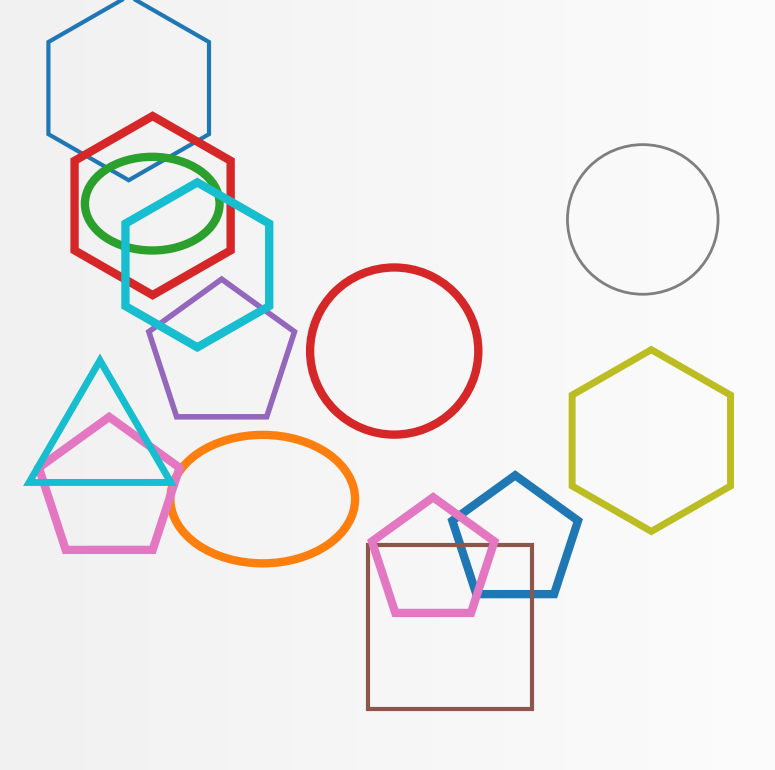[{"shape": "hexagon", "thickness": 1.5, "radius": 0.6, "center": [0.166, 0.886]}, {"shape": "pentagon", "thickness": 3, "radius": 0.43, "center": [0.665, 0.297]}, {"shape": "oval", "thickness": 3, "radius": 0.6, "center": [0.339, 0.352]}, {"shape": "oval", "thickness": 3, "radius": 0.43, "center": [0.196, 0.736]}, {"shape": "hexagon", "thickness": 3, "radius": 0.58, "center": [0.197, 0.733]}, {"shape": "circle", "thickness": 3, "radius": 0.54, "center": [0.509, 0.544]}, {"shape": "pentagon", "thickness": 2, "radius": 0.49, "center": [0.286, 0.539]}, {"shape": "square", "thickness": 1.5, "radius": 0.53, "center": [0.581, 0.186]}, {"shape": "pentagon", "thickness": 3, "radius": 0.48, "center": [0.141, 0.363]}, {"shape": "pentagon", "thickness": 3, "radius": 0.42, "center": [0.559, 0.271]}, {"shape": "circle", "thickness": 1, "radius": 0.49, "center": [0.829, 0.715]}, {"shape": "hexagon", "thickness": 2.5, "radius": 0.59, "center": [0.84, 0.428]}, {"shape": "triangle", "thickness": 2.5, "radius": 0.53, "center": [0.129, 0.426]}, {"shape": "hexagon", "thickness": 3, "radius": 0.54, "center": [0.255, 0.656]}]